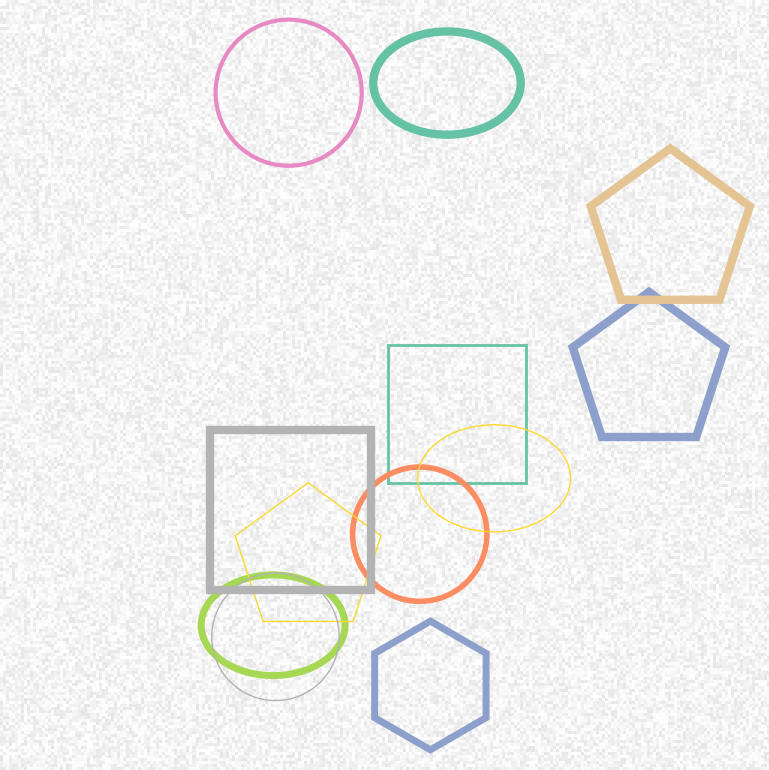[{"shape": "oval", "thickness": 3, "radius": 0.48, "center": [0.581, 0.892]}, {"shape": "square", "thickness": 1, "radius": 0.45, "center": [0.594, 0.462]}, {"shape": "circle", "thickness": 2, "radius": 0.44, "center": [0.545, 0.306]}, {"shape": "pentagon", "thickness": 3, "radius": 0.52, "center": [0.843, 0.517]}, {"shape": "hexagon", "thickness": 2.5, "radius": 0.42, "center": [0.559, 0.11]}, {"shape": "circle", "thickness": 1.5, "radius": 0.47, "center": [0.375, 0.88]}, {"shape": "oval", "thickness": 2.5, "radius": 0.47, "center": [0.355, 0.188]}, {"shape": "pentagon", "thickness": 0.5, "radius": 0.5, "center": [0.4, 0.273]}, {"shape": "oval", "thickness": 0.5, "radius": 0.5, "center": [0.642, 0.379]}, {"shape": "pentagon", "thickness": 3, "radius": 0.54, "center": [0.87, 0.699]}, {"shape": "circle", "thickness": 0.5, "radius": 0.41, "center": [0.358, 0.173]}, {"shape": "square", "thickness": 3, "radius": 0.52, "center": [0.377, 0.338]}]